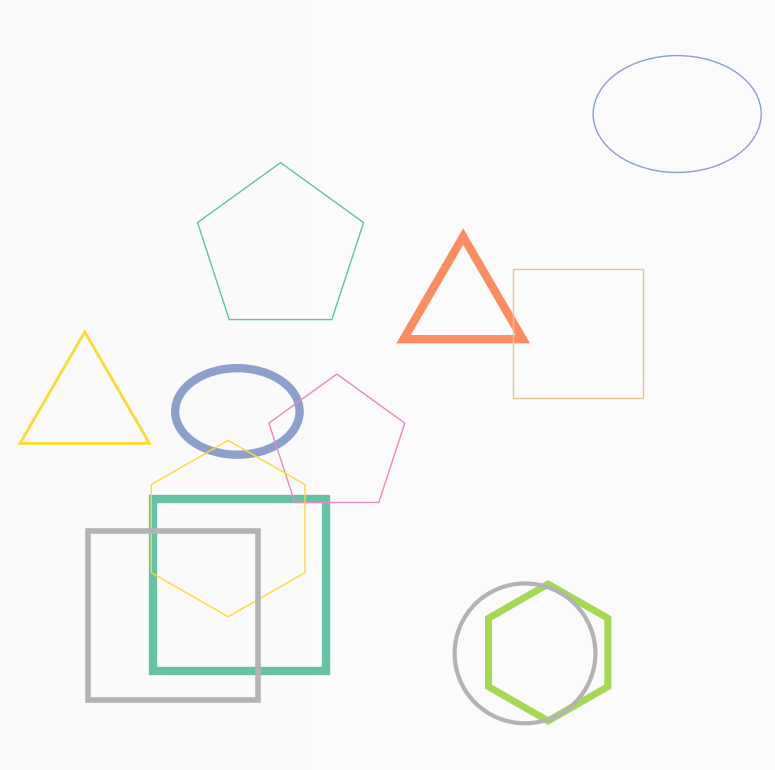[{"shape": "square", "thickness": 3, "radius": 0.56, "center": [0.309, 0.241]}, {"shape": "pentagon", "thickness": 0.5, "radius": 0.56, "center": [0.362, 0.676]}, {"shape": "triangle", "thickness": 3, "radius": 0.44, "center": [0.598, 0.604]}, {"shape": "oval", "thickness": 3, "radius": 0.4, "center": [0.306, 0.466]}, {"shape": "oval", "thickness": 0.5, "radius": 0.54, "center": [0.874, 0.852]}, {"shape": "pentagon", "thickness": 0.5, "radius": 0.46, "center": [0.435, 0.422]}, {"shape": "hexagon", "thickness": 2.5, "radius": 0.44, "center": [0.707, 0.153]}, {"shape": "hexagon", "thickness": 0.5, "radius": 0.57, "center": [0.294, 0.314]}, {"shape": "triangle", "thickness": 1, "radius": 0.48, "center": [0.109, 0.472]}, {"shape": "square", "thickness": 0.5, "radius": 0.42, "center": [0.746, 0.567]}, {"shape": "square", "thickness": 2, "radius": 0.55, "center": [0.223, 0.201]}, {"shape": "circle", "thickness": 1.5, "radius": 0.45, "center": [0.677, 0.151]}]